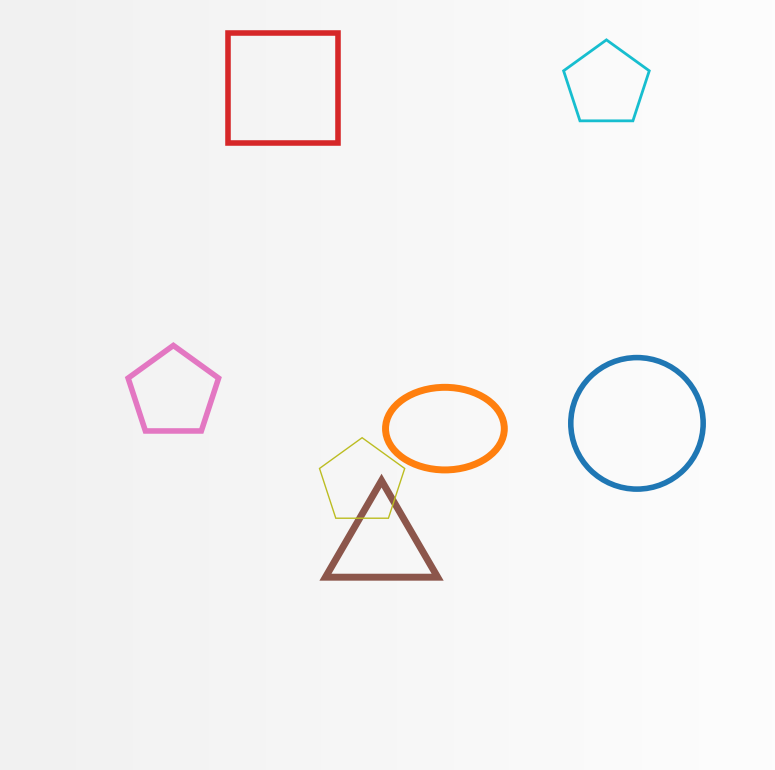[{"shape": "circle", "thickness": 2, "radius": 0.43, "center": [0.822, 0.45]}, {"shape": "oval", "thickness": 2.5, "radius": 0.38, "center": [0.574, 0.443]}, {"shape": "square", "thickness": 2, "radius": 0.36, "center": [0.365, 0.886]}, {"shape": "triangle", "thickness": 2.5, "radius": 0.42, "center": [0.492, 0.292]}, {"shape": "pentagon", "thickness": 2, "radius": 0.31, "center": [0.224, 0.49]}, {"shape": "pentagon", "thickness": 0.5, "radius": 0.29, "center": [0.467, 0.374]}, {"shape": "pentagon", "thickness": 1, "radius": 0.29, "center": [0.782, 0.89]}]